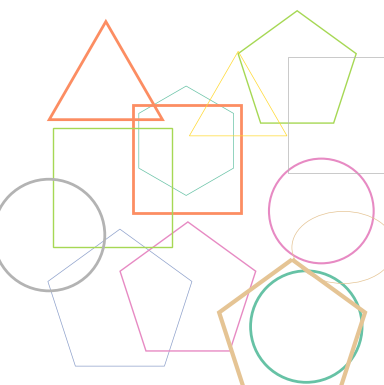[{"shape": "hexagon", "thickness": 0.5, "radius": 0.71, "center": [0.484, 0.634]}, {"shape": "circle", "thickness": 2, "radius": 0.72, "center": [0.796, 0.152]}, {"shape": "square", "thickness": 2, "radius": 0.7, "center": [0.486, 0.587]}, {"shape": "triangle", "thickness": 2, "radius": 0.85, "center": [0.275, 0.774]}, {"shape": "pentagon", "thickness": 0.5, "radius": 0.98, "center": [0.311, 0.208]}, {"shape": "circle", "thickness": 1.5, "radius": 0.68, "center": [0.835, 0.452]}, {"shape": "pentagon", "thickness": 1, "radius": 0.93, "center": [0.488, 0.238]}, {"shape": "square", "thickness": 1, "radius": 0.77, "center": [0.292, 0.514]}, {"shape": "pentagon", "thickness": 1, "radius": 0.81, "center": [0.772, 0.811]}, {"shape": "triangle", "thickness": 0.5, "radius": 0.73, "center": [0.619, 0.72]}, {"shape": "pentagon", "thickness": 3, "radius": 1.0, "center": [0.759, 0.127]}, {"shape": "oval", "thickness": 0.5, "radius": 0.67, "center": [0.892, 0.357]}, {"shape": "square", "thickness": 0.5, "radius": 0.75, "center": [0.899, 0.7]}, {"shape": "circle", "thickness": 2, "radius": 0.72, "center": [0.127, 0.389]}]